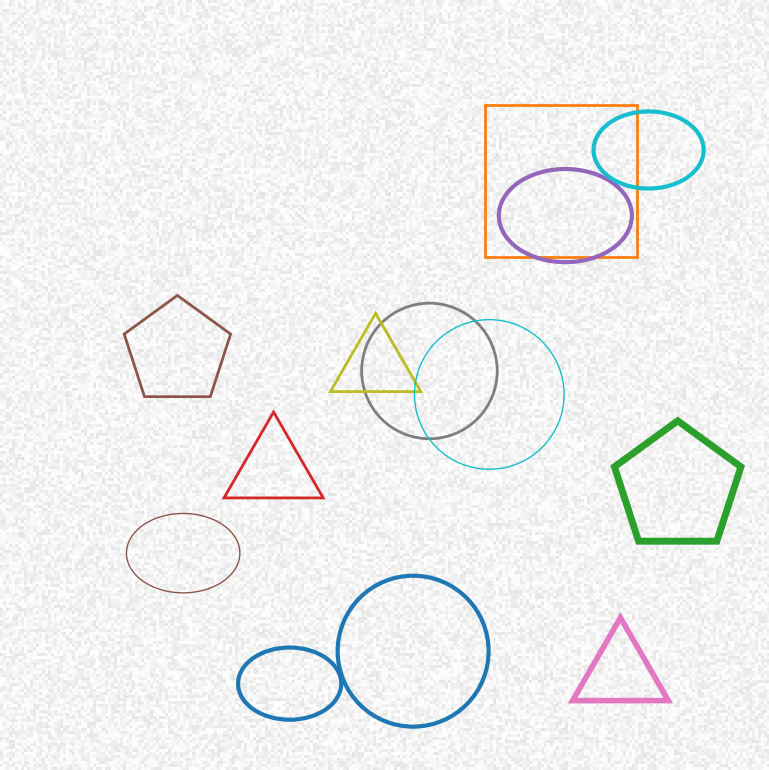[{"shape": "oval", "thickness": 1.5, "radius": 0.34, "center": [0.376, 0.112]}, {"shape": "circle", "thickness": 1.5, "radius": 0.49, "center": [0.537, 0.154]}, {"shape": "square", "thickness": 1, "radius": 0.49, "center": [0.729, 0.764]}, {"shape": "pentagon", "thickness": 2.5, "radius": 0.43, "center": [0.88, 0.367]}, {"shape": "triangle", "thickness": 1, "radius": 0.37, "center": [0.355, 0.391]}, {"shape": "oval", "thickness": 1.5, "radius": 0.43, "center": [0.734, 0.72]}, {"shape": "pentagon", "thickness": 1, "radius": 0.36, "center": [0.23, 0.544]}, {"shape": "oval", "thickness": 0.5, "radius": 0.37, "center": [0.238, 0.282]}, {"shape": "triangle", "thickness": 2, "radius": 0.36, "center": [0.806, 0.126]}, {"shape": "circle", "thickness": 1, "radius": 0.44, "center": [0.558, 0.518]}, {"shape": "triangle", "thickness": 1, "radius": 0.34, "center": [0.488, 0.525]}, {"shape": "circle", "thickness": 0.5, "radius": 0.49, "center": [0.635, 0.488]}, {"shape": "oval", "thickness": 1.5, "radius": 0.36, "center": [0.842, 0.805]}]